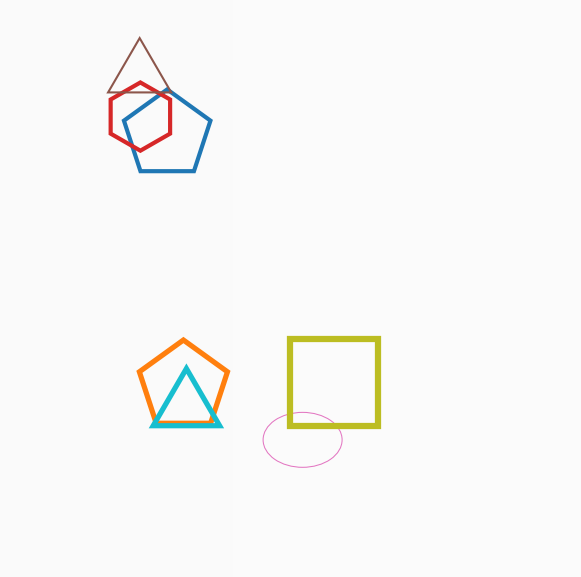[{"shape": "pentagon", "thickness": 2, "radius": 0.39, "center": [0.288, 0.766]}, {"shape": "pentagon", "thickness": 2.5, "radius": 0.4, "center": [0.316, 0.331]}, {"shape": "hexagon", "thickness": 2, "radius": 0.3, "center": [0.242, 0.797]}, {"shape": "triangle", "thickness": 1, "radius": 0.31, "center": [0.24, 0.87]}, {"shape": "oval", "thickness": 0.5, "radius": 0.34, "center": [0.521, 0.238]}, {"shape": "square", "thickness": 3, "radius": 0.38, "center": [0.574, 0.336]}, {"shape": "triangle", "thickness": 2.5, "radius": 0.33, "center": [0.321, 0.295]}]